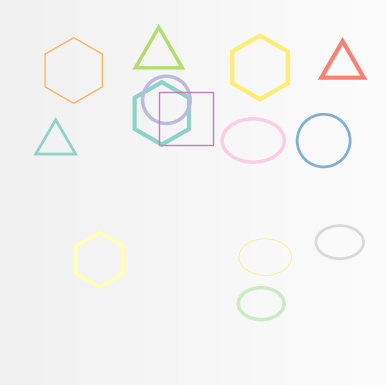[{"shape": "hexagon", "thickness": 3, "radius": 0.41, "center": [0.418, 0.706]}, {"shape": "triangle", "thickness": 2, "radius": 0.3, "center": [0.144, 0.63]}, {"shape": "hexagon", "thickness": 2.5, "radius": 0.35, "center": [0.258, 0.325]}, {"shape": "circle", "thickness": 2.5, "radius": 0.31, "center": [0.429, 0.741]}, {"shape": "triangle", "thickness": 3, "radius": 0.32, "center": [0.884, 0.83]}, {"shape": "circle", "thickness": 2, "radius": 0.34, "center": [0.835, 0.635]}, {"shape": "hexagon", "thickness": 1, "radius": 0.43, "center": [0.19, 0.817]}, {"shape": "triangle", "thickness": 2.5, "radius": 0.35, "center": [0.41, 0.859]}, {"shape": "oval", "thickness": 2.5, "radius": 0.4, "center": [0.653, 0.635]}, {"shape": "oval", "thickness": 2, "radius": 0.31, "center": [0.877, 0.371]}, {"shape": "square", "thickness": 1, "radius": 0.35, "center": [0.48, 0.692]}, {"shape": "oval", "thickness": 2.5, "radius": 0.3, "center": [0.674, 0.211]}, {"shape": "hexagon", "thickness": 3, "radius": 0.41, "center": [0.671, 0.825]}, {"shape": "oval", "thickness": 0.5, "radius": 0.34, "center": [0.684, 0.332]}]